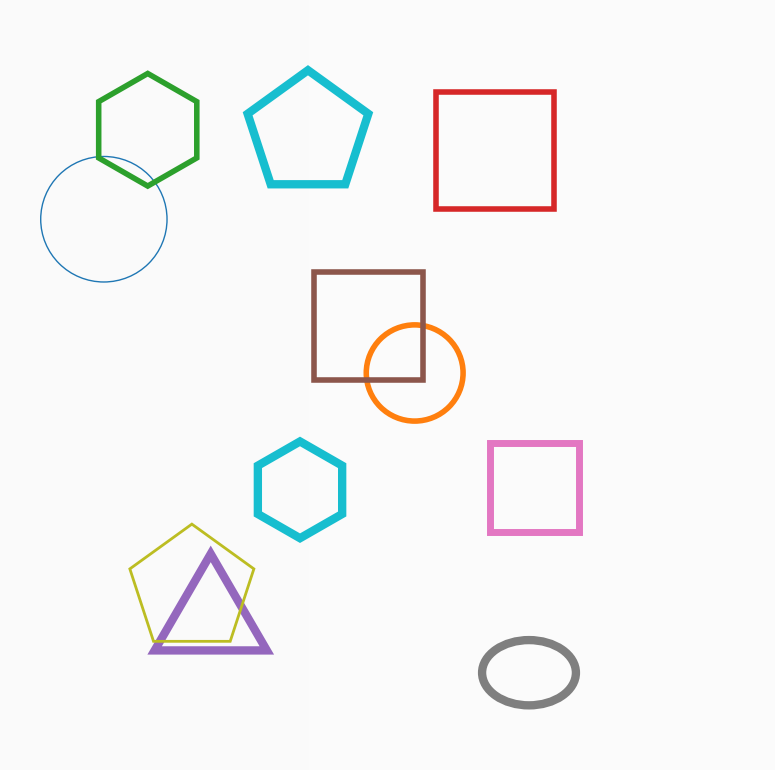[{"shape": "circle", "thickness": 0.5, "radius": 0.41, "center": [0.134, 0.715]}, {"shape": "circle", "thickness": 2, "radius": 0.31, "center": [0.535, 0.516]}, {"shape": "hexagon", "thickness": 2, "radius": 0.37, "center": [0.191, 0.831]}, {"shape": "square", "thickness": 2, "radius": 0.38, "center": [0.639, 0.804]}, {"shape": "triangle", "thickness": 3, "radius": 0.42, "center": [0.272, 0.197]}, {"shape": "square", "thickness": 2, "radius": 0.35, "center": [0.475, 0.577]}, {"shape": "square", "thickness": 2.5, "radius": 0.29, "center": [0.689, 0.367]}, {"shape": "oval", "thickness": 3, "radius": 0.3, "center": [0.683, 0.126]}, {"shape": "pentagon", "thickness": 1, "radius": 0.42, "center": [0.248, 0.235]}, {"shape": "hexagon", "thickness": 3, "radius": 0.31, "center": [0.387, 0.364]}, {"shape": "pentagon", "thickness": 3, "radius": 0.41, "center": [0.397, 0.827]}]